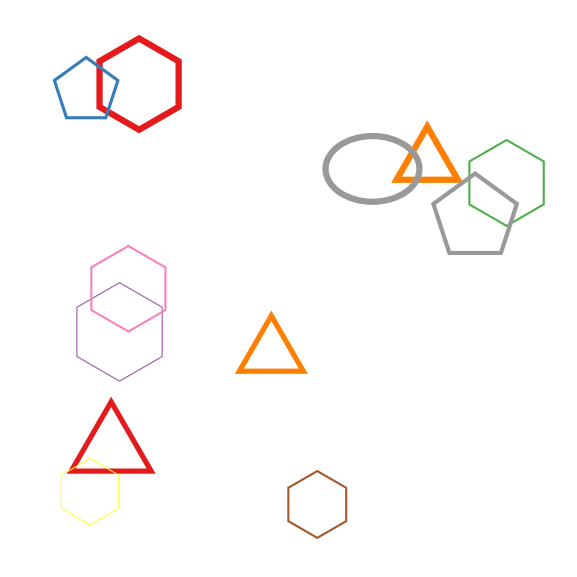[{"shape": "hexagon", "thickness": 3, "radius": 0.4, "center": [0.241, 0.854]}, {"shape": "triangle", "thickness": 2.5, "radius": 0.4, "center": [0.192, 0.223]}, {"shape": "pentagon", "thickness": 1.5, "radius": 0.29, "center": [0.149, 0.842]}, {"shape": "hexagon", "thickness": 1, "radius": 0.37, "center": [0.877, 0.682]}, {"shape": "hexagon", "thickness": 0.5, "radius": 0.43, "center": [0.207, 0.424]}, {"shape": "triangle", "thickness": 3, "radius": 0.31, "center": [0.74, 0.719]}, {"shape": "triangle", "thickness": 2.5, "radius": 0.32, "center": [0.47, 0.388]}, {"shape": "hexagon", "thickness": 0.5, "radius": 0.29, "center": [0.156, 0.148]}, {"shape": "hexagon", "thickness": 1, "radius": 0.29, "center": [0.549, 0.126]}, {"shape": "hexagon", "thickness": 1, "radius": 0.37, "center": [0.222, 0.499]}, {"shape": "pentagon", "thickness": 2, "radius": 0.38, "center": [0.823, 0.623]}, {"shape": "oval", "thickness": 3, "radius": 0.41, "center": [0.645, 0.707]}]